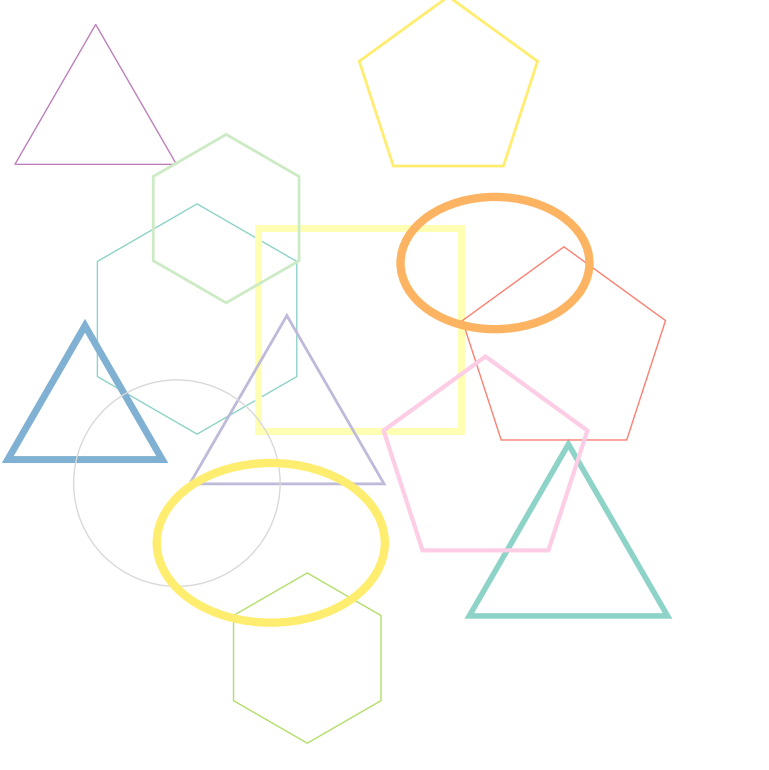[{"shape": "hexagon", "thickness": 0.5, "radius": 0.75, "center": [0.256, 0.586]}, {"shape": "triangle", "thickness": 2, "radius": 0.74, "center": [0.738, 0.274]}, {"shape": "square", "thickness": 2.5, "radius": 0.66, "center": [0.467, 0.572]}, {"shape": "triangle", "thickness": 1, "radius": 0.73, "center": [0.373, 0.444]}, {"shape": "pentagon", "thickness": 0.5, "radius": 0.69, "center": [0.732, 0.541]}, {"shape": "triangle", "thickness": 2.5, "radius": 0.58, "center": [0.11, 0.461]}, {"shape": "oval", "thickness": 3, "radius": 0.61, "center": [0.643, 0.658]}, {"shape": "hexagon", "thickness": 0.5, "radius": 0.55, "center": [0.399, 0.145]}, {"shape": "pentagon", "thickness": 1.5, "radius": 0.7, "center": [0.631, 0.398]}, {"shape": "circle", "thickness": 0.5, "radius": 0.67, "center": [0.23, 0.373]}, {"shape": "triangle", "thickness": 0.5, "radius": 0.61, "center": [0.124, 0.847]}, {"shape": "hexagon", "thickness": 1, "radius": 0.55, "center": [0.294, 0.716]}, {"shape": "pentagon", "thickness": 1, "radius": 0.61, "center": [0.582, 0.883]}, {"shape": "oval", "thickness": 3, "radius": 0.74, "center": [0.352, 0.295]}]